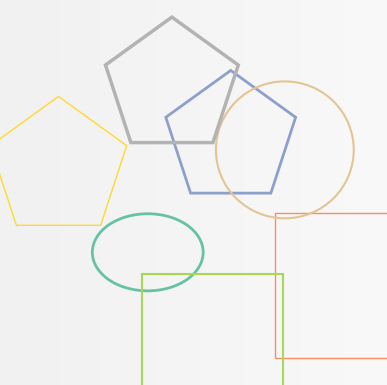[{"shape": "oval", "thickness": 2, "radius": 0.72, "center": [0.381, 0.345]}, {"shape": "square", "thickness": 1, "radius": 0.94, "center": [0.898, 0.258]}, {"shape": "pentagon", "thickness": 2, "radius": 0.88, "center": [0.595, 0.641]}, {"shape": "square", "thickness": 1.5, "radius": 0.91, "center": [0.549, 0.106]}, {"shape": "pentagon", "thickness": 1, "radius": 0.92, "center": [0.151, 0.564]}, {"shape": "circle", "thickness": 1.5, "radius": 0.89, "center": [0.735, 0.611]}, {"shape": "pentagon", "thickness": 2.5, "radius": 0.9, "center": [0.444, 0.775]}]